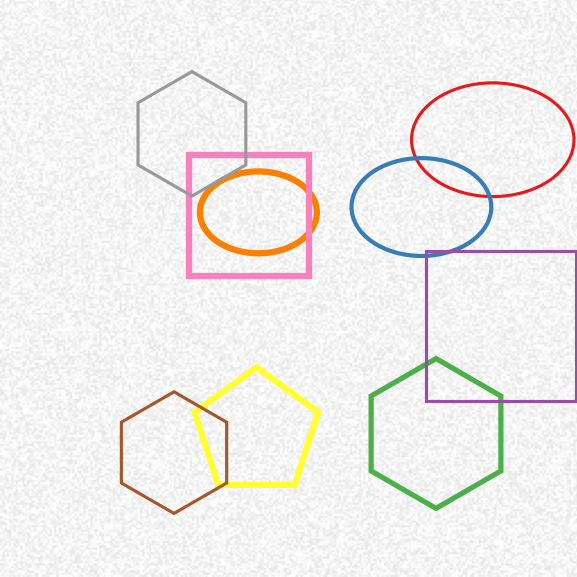[{"shape": "oval", "thickness": 1.5, "radius": 0.7, "center": [0.853, 0.757]}, {"shape": "oval", "thickness": 2, "radius": 0.61, "center": [0.73, 0.641]}, {"shape": "hexagon", "thickness": 2.5, "radius": 0.65, "center": [0.755, 0.249]}, {"shape": "square", "thickness": 1.5, "radius": 0.65, "center": [0.867, 0.435]}, {"shape": "oval", "thickness": 3, "radius": 0.51, "center": [0.447, 0.631]}, {"shape": "pentagon", "thickness": 3, "radius": 0.56, "center": [0.444, 0.251]}, {"shape": "hexagon", "thickness": 1.5, "radius": 0.53, "center": [0.301, 0.215]}, {"shape": "square", "thickness": 3, "radius": 0.52, "center": [0.431, 0.626]}, {"shape": "hexagon", "thickness": 1.5, "radius": 0.54, "center": [0.332, 0.767]}]